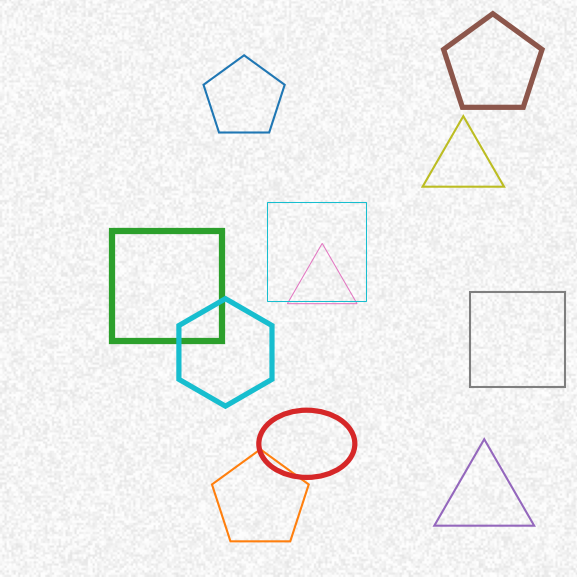[{"shape": "pentagon", "thickness": 1, "radius": 0.37, "center": [0.423, 0.829]}, {"shape": "pentagon", "thickness": 1, "radius": 0.44, "center": [0.451, 0.133]}, {"shape": "square", "thickness": 3, "radius": 0.48, "center": [0.29, 0.504]}, {"shape": "oval", "thickness": 2.5, "radius": 0.42, "center": [0.531, 0.231]}, {"shape": "triangle", "thickness": 1, "radius": 0.5, "center": [0.839, 0.139]}, {"shape": "pentagon", "thickness": 2.5, "radius": 0.45, "center": [0.853, 0.886]}, {"shape": "triangle", "thickness": 0.5, "radius": 0.35, "center": [0.558, 0.508]}, {"shape": "square", "thickness": 1, "radius": 0.41, "center": [0.896, 0.412]}, {"shape": "triangle", "thickness": 1, "radius": 0.41, "center": [0.802, 0.717]}, {"shape": "square", "thickness": 0.5, "radius": 0.43, "center": [0.548, 0.563]}, {"shape": "hexagon", "thickness": 2.5, "radius": 0.47, "center": [0.39, 0.389]}]